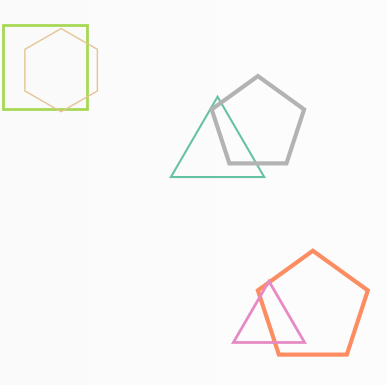[{"shape": "triangle", "thickness": 1.5, "radius": 0.69, "center": [0.561, 0.61]}, {"shape": "pentagon", "thickness": 3, "radius": 0.75, "center": [0.807, 0.2]}, {"shape": "triangle", "thickness": 2, "radius": 0.53, "center": [0.694, 0.163]}, {"shape": "square", "thickness": 2, "radius": 0.55, "center": [0.116, 0.825]}, {"shape": "hexagon", "thickness": 1, "radius": 0.54, "center": [0.158, 0.818]}, {"shape": "pentagon", "thickness": 3, "radius": 0.63, "center": [0.666, 0.677]}]